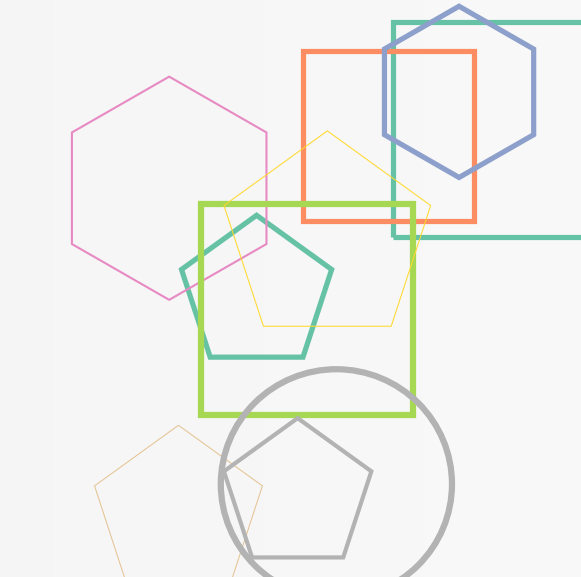[{"shape": "pentagon", "thickness": 2.5, "radius": 0.68, "center": [0.441, 0.491]}, {"shape": "square", "thickness": 2.5, "radius": 0.93, "center": [0.862, 0.775]}, {"shape": "square", "thickness": 2.5, "radius": 0.74, "center": [0.668, 0.763]}, {"shape": "hexagon", "thickness": 2.5, "radius": 0.74, "center": [0.79, 0.84]}, {"shape": "hexagon", "thickness": 1, "radius": 0.97, "center": [0.291, 0.673]}, {"shape": "square", "thickness": 3, "radius": 0.91, "center": [0.529, 0.463]}, {"shape": "pentagon", "thickness": 0.5, "radius": 0.93, "center": [0.563, 0.585]}, {"shape": "pentagon", "thickness": 0.5, "radius": 0.76, "center": [0.307, 0.111]}, {"shape": "pentagon", "thickness": 2, "radius": 0.67, "center": [0.512, 0.142]}, {"shape": "circle", "thickness": 3, "radius": 0.99, "center": [0.579, 0.161]}]